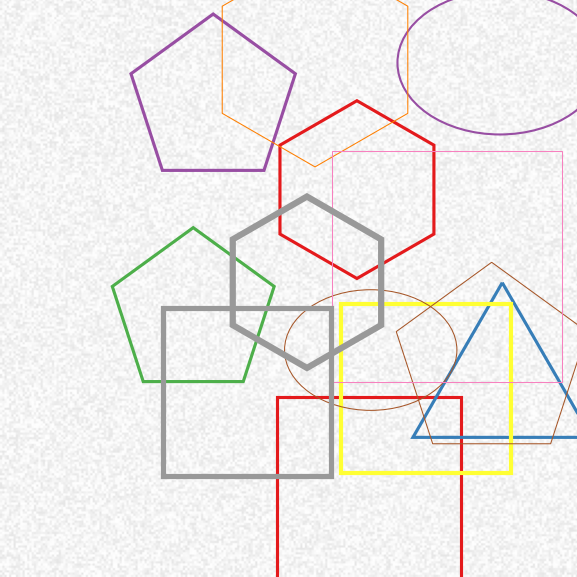[{"shape": "hexagon", "thickness": 1.5, "radius": 0.77, "center": [0.618, 0.671]}, {"shape": "square", "thickness": 1.5, "radius": 0.79, "center": [0.639, 0.153]}, {"shape": "triangle", "thickness": 1.5, "radius": 0.89, "center": [0.87, 0.331]}, {"shape": "pentagon", "thickness": 1.5, "radius": 0.74, "center": [0.335, 0.458]}, {"shape": "oval", "thickness": 1, "radius": 0.89, "center": [0.866, 0.89]}, {"shape": "pentagon", "thickness": 1.5, "radius": 0.75, "center": [0.369, 0.825]}, {"shape": "hexagon", "thickness": 0.5, "radius": 0.93, "center": [0.545, 0.896]}, {"shape": "square", "thickness": 2, "radius": 0.73, "center": [0.738, 0.326]}, {"shape": "oval", "thickness": 0.5, "radius": 0.75, "center": [0.642, 0.393]}, {"shape": "pentagon", "thickness": 0.5, "radius": 0.87, "center": [0.851, 0.371]}, {"shape": "square", "thickness": 0.5, "radius": 1.0, "center": [0.774, 0.538]}, {"shape": "square", "thickness": 2.5, "radius": 0.73, "center": [0.428, 0.321]}, {"shape": "hexagon", "thickness": 3, "radius": 0.74, "center": [0.532, 0.51]}]